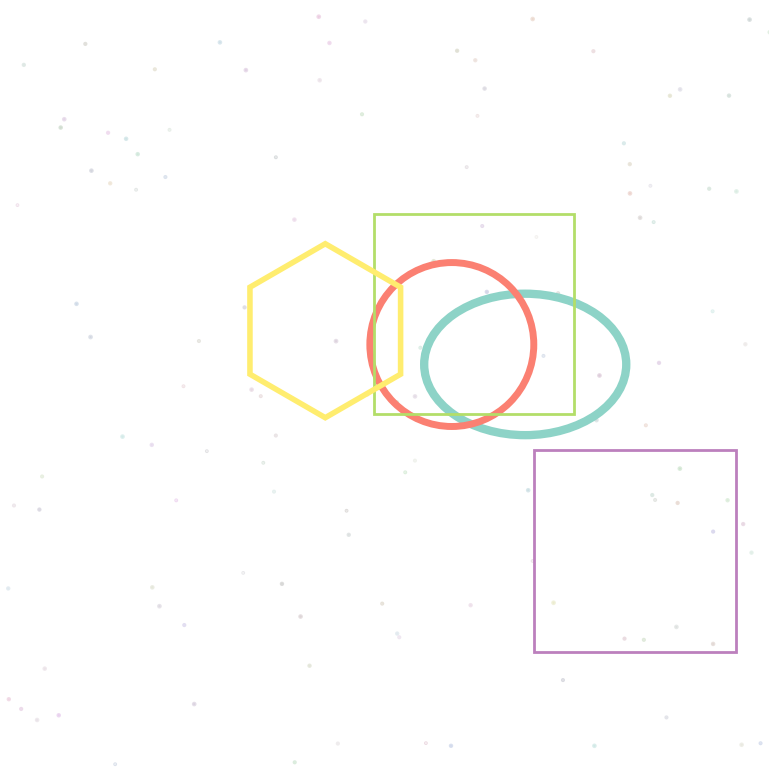[{"shape": "oval", "thickness": 3, "radius": 0.66, "center": [0.682, 0.527]}, {"shape": "circle", "thickness": 2.5, "radius": 0.53, "center": [0.587, 0.553]}, {"shape": "square", "thickness": 1, "radius": 0.65, "center": [0.616, 0.592]}, {"shape": "square", "thickness": 1, "radius": 0.66, "center": [0.825, 0.285]}, {"shape": "hexagon", "thickness": 2, "radius": 0.56, "center": [0.422, 0.571]}]